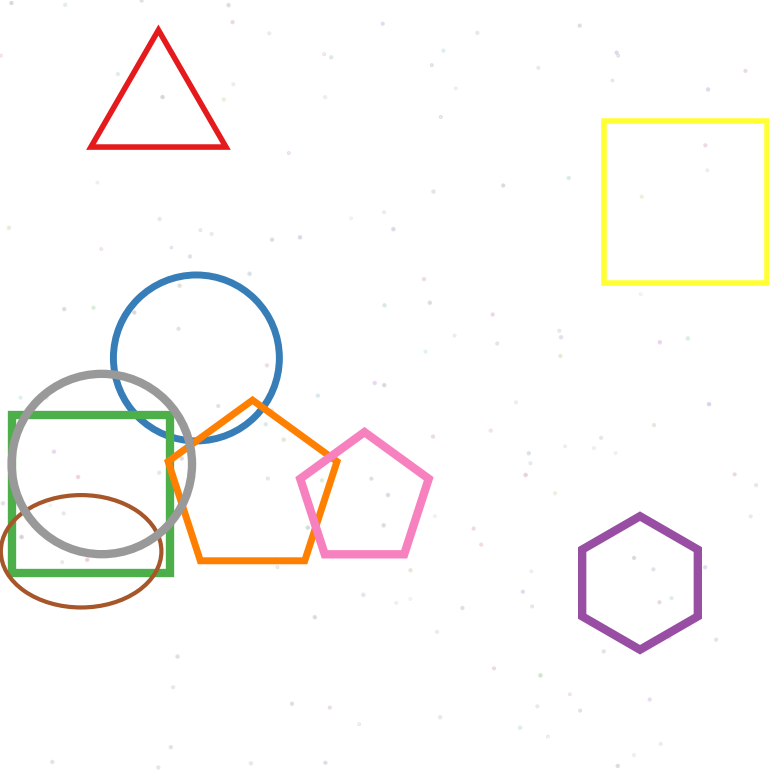[{"shape": "triangle", "thickness": 2, "radius": 0.51, "center": [0.206, 0.86]}, {"shape": "circle", "thickness": 2.5, "radius": 0.54, "center": [0.255, 0.535]}, {"shape": "square", "thickness": 3, "radius": 0.51, "center": [0.118, 0.358]}, {"shape": "hexagon", "thickness": 3, "radius": 0.43, "center": [0.831, 0.243]}, {"shape": "pentagon", "thickness": 2.5, "radius": 0.58, "center": [0.328, 0.365]}, {"shape": "square", "thickness": 2, "radius": 0.53, "center": [0.89, 0.738]}, {"shape": "oval", "thickness": 1.5, "radius": 0.52, "center": [0.105, 0.284]}, {"shape": "pentagon", "thickness": 3, "radius": 0.44, "center": [0.473, 0.351]}, {"shape": "circle", "thickness": 3, "radius": 0.59, "center": [0.132, 0.397]}]